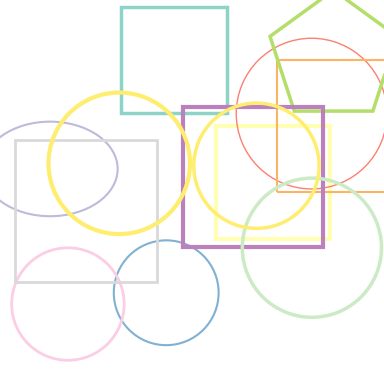[{"shape": "square", "thickness": 2.5, "radius": 0.69, "center": [0.452, 0.844]}, {"shape": "square", "thickness": 3, "radius": 0.73, "center": [0.709, 0.526]}, {"shape": "oval", "thickness": 1.5, "radius": 0.88, "center": [0.13, 0.561]}, {"shape": "circle", "thickness": 1, "radius": 0.98, "center": [0.809, 0.705]}, {"shape": "circle", "thickness": 1.5, "radius": 0.68, "center": [0.432, 0.24]}, {"shape": "square", "thickness": 1.5, "radius": 0.86, "center": [0.892, 0.673]}, {"shape": "pentagon", "thickness": 2.5, "radius": 0.87, "center": [0.866, 0.852]}, {"shape": "circle", "thickness": 2, "radius": 0.73, "center": [0.176, 0.21]}, {"shape": "square", "thickness": 2, "radius": 0.92, "center": [0.224, 0.453]}, {"shape": "square", "thickness": 3, "radius": 0.91, "center": [0.657, 0.541]}, {"shape": "circle", "thickness": 2.5, "radius": 0.9, "center": [0.81, 0.357]}, {"shape": "circle", "thickness": 2.5, "radius": 0.81, "center": [0.666, 0.57]}, {"shape": "circle", "thickness": 3, "radius": 0.92, "center": [0.31, 0.576]}]